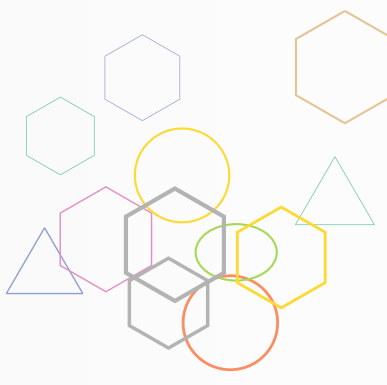[{"shape": "triangle", "thickness": 0.5, "radius": 0.59, "center": [0.864, 0.475]}, {"shape": "hexagon", "thickness": 0.5, "radius": 0.5, "center": [0.156, 0.647]}, {"shape": "circle", "thickness": 2, "radius": 0.61, "center": [0.594, 0.162]}, {"shape": "hexagon", "thickness": 0.5, "radius": 0.56, "center": [0.367, 0.798]}, {"shape": "triangle", "thickness": 1, "radius": 0.57, "center": [0.115, 0.294]}, {"shape": "hexagon", "thickness": 1, "radius": 0.68, "center": [0.273, 0.378]}, {"shape": "oval", "thickness": 1.5, "radius": 0.52, "center": [0.61, 0.345]}, {"shape": "hexagon", "thickness": 2, "radius": 0.65, "center": [0.726, 0.331]}, {"shape": "circle", "thickness": 1.5, "radius": 0.61, "center": [0.47, 0.544]}, {"shape": "hexagon", "thickness": 1.5, "radius": 0.73, "center": [0.89, 0.826]}, {"shape": "hexagon", "thickness": 2.5, "radius": 0.58, "center": [0.435, 0.213]}, {"shape": "hexagon", "thickness": 3, "radius": 0.73, "center": [0.451, 0.364]}]